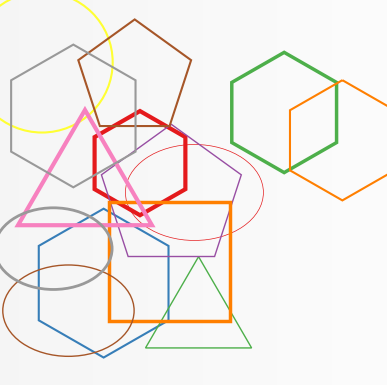[{"shape": "oval", "thickness": 0.5, "radius": 0.89, "center": [0.502, 0.5]}, {"shape": "hexagon", "thickness": 3, "radius": 0.68, "center": [0.361, 0.576]}, {"shape": "hexagon", "thickness": 1.5, "radius": 0.97, "center": [0.267, 0.265]}, {"shape": "hexagon", "thickness": 2.5, "radius": 0.78, "center": [0.733, 0.708]}, {"shape": "triangle", "thickness": 1, "radius": 0.79, "center": [0.512, 0.175]}, {"shape": "pentagon", "thickness": 1, "radius": 0.95, "center": [0.442, 0.487]}, {"shape": "square", "thickness": 2.5, "radius": 0.78, "center": [0.438, 0.321]}, {"shape": "hexagon", "thickness": 1.5, "radius": 0.78, "center": [0.884, 0.636]}, {"shape": "circle", "thickness": 1.5, "radius": 0.91, "center": [0.108, 0.838]}, {"shape": "oval", "thickness": 1, "radius": 0.85, "center": [0.177, 0.193]}, {"shape": "pentagon", "thickness": 1.5, "radius": 0.77, "center": [0.348, 0.796]}, {"shape": "triangle", "thickness": 3, "radius": 1.0, "center": [0.219, 0.515]}, {"shape": "oval", "thickness": 2, "radius": 0.76, "center": [0.138, 0.354]}, {"shape": "hexagon", "thickness": 1.5, "radius": 0.93, "center": [0.189, 0.699]}]